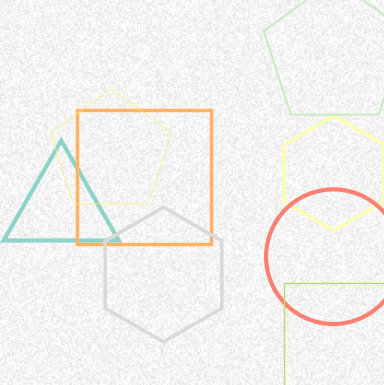[{"shape": "triangle", "thickness": 3, "radius": 0.86, "center": [0.159, 0.462]}, {"shape": "hexagon", "thickness": 2.5, "radius": 0.74, "center": [0.867, 0.55]}, {"shape": "circle", "thickness": 3, "radius": 0.87, "center": [0.866, 0.333]}, {"shape": "square", "thickness": 2.5, "radius": 0.87, "center": [0.374, 0.541]}, {"shape": "square", "thickness": 1, "radius": 0.77, "center": [0.89, 0.111]}, {"shape": "hexagon", "thickness": 2.5, "radius": 0.87, "center": [0.425, 0.287]}, {"shape": "pentagon", "thickness": 1.5, "radius": 0.97, "center": [0.87, 0.859]}, {"shape": "pentagon", "thickness": 0.5, "radius": 0.83, "center": [0.289, 0.604]}]